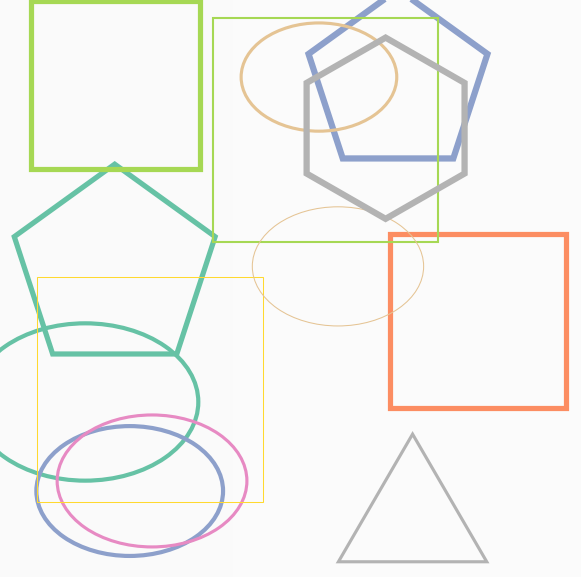[{"shape": "oval", "thickness": 2, "radius": 0.97, "center": [0.147, 0.303]}, {"shape": "pentagon", "thickness": 2.5, "radius": 0.91, "center": [0.197, 0.533]}, {"shape": "square", "thickness": 2.5, "radius": 0.76, "center": [0.822, 0.444]}, {"shape": "oval", "thickness": 2, "radius": 0.8, "center": [0.223, 0.149]}, {"shape": "pentagon", "thickness": 3, "radius": 0.81, "center": [0.685, 0.856]}, {"shape": "oval", "thickness": 1.5, "radius": 0.82, "center": [0.262, 0.166]}, {"shape": "square", "thickness": 2.5, "radius": 0.73, "center": [0.199, 0.852]}, {"shape": "square", "thickness": 1, "radius": 0.97, "center": [0.56, 0.774]}, {"shape": "square", "thickness": 0.5, "radius": 0.97, "center": [0.259, 0.325]}, {"shape": "oval", "thickness": 1.5, "radius": 0.67, "center": [0.549, 0.866]}, {"shape": "oval", "thickness": 0.5, "radius": 0.74, "center": [0.581, 0.538]}, {"shape": "hexagon", "thickness": 3, "radius": 0.78, "center": [0.663, 0.777]}, {"shape": "triangle", "thickness": 1.5, "radius": 0.74, "center": [0.71, 0.1]}]